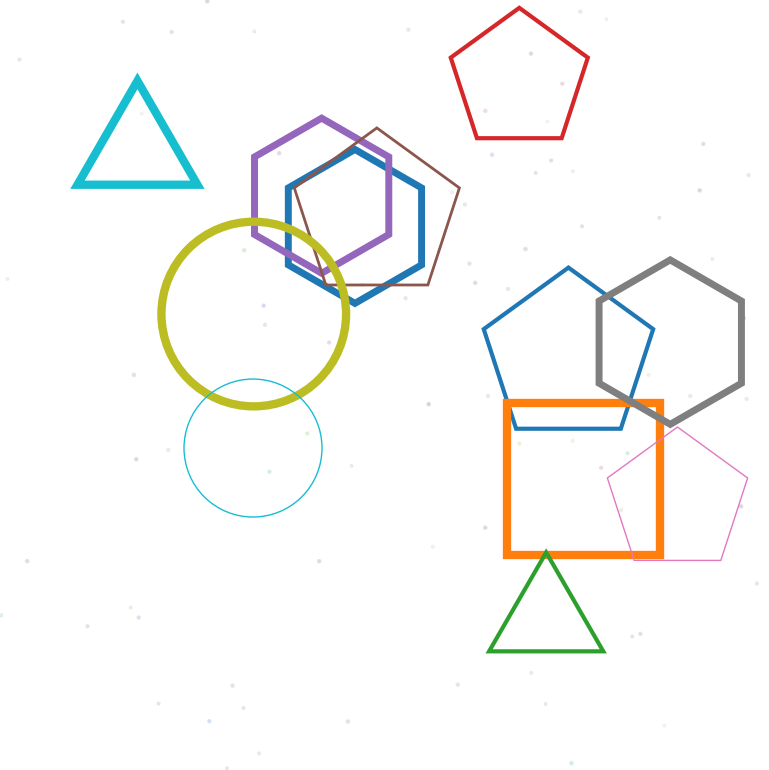[{"shape": "pentagon", "thickness": 1.5, "radius": 0.58, "center": [0.738, 0.537]}, {"shape": "hexagon", "thickness": 2.5, "radius": 0.5, "center": [0.461, 0.706]}, {"shape": "square", "thickness": 3, "radius": 0.49, "center": [0.758, 0.378]}, {"shape": "triangle", "thickness": 1.5, "radius": 0.43, "center": [0.709, 0.197]}, {"shape": "pentagon", "thickness": 1.5, "radius": 0.47, "center": [0.674, 0.896]}, {"shape": "hexagon", "thickness": 2.5, "radius": 0.5, "center": [0.418, 0.746]}, {"shape": "pentagon", "thickness": 1, "radius": 0.56, "center": [0.489, 0.721]}, {"shape": "pentagon", "thickness": 0.5, "radius": 0.48, "center": [0.88, 0.35]}, {"shape": "hexagon", "thickness": 2.5, "radius": 0.53, "center": [0.87, 0.556]}, {"shape": "circle", "thickness": 3, "radius": 0.6, "center": [0.33, 0.592]}, {"shape": "circle", "thickness": 0.5, "radius": 0.45, "center": [0.329, 0.418]}, {"shape": "triangle", "thickness": 3, "radius": 0.45, "center": [0.178, 0.805]}]